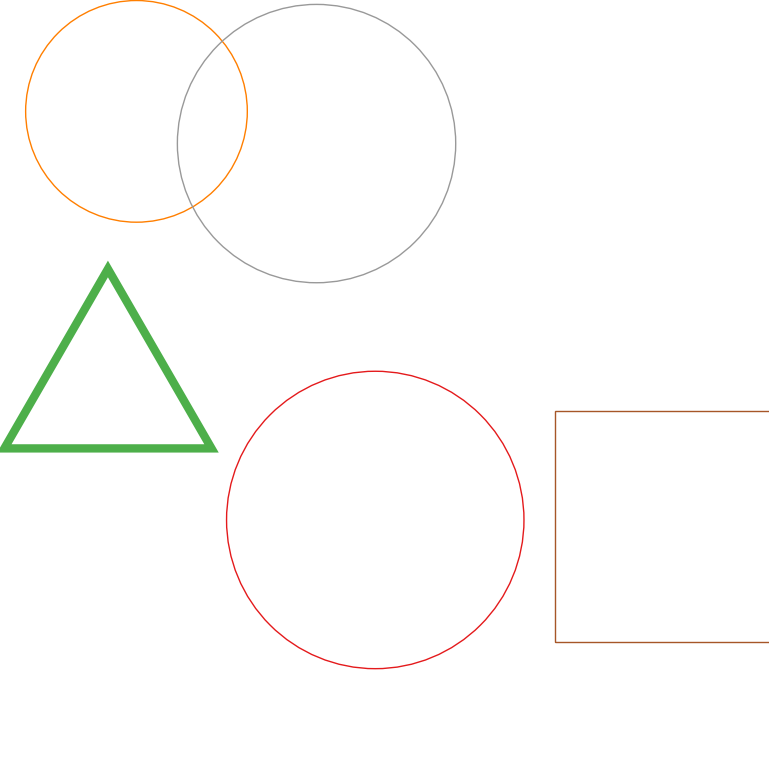[{"shape": "circle", "thickness": 0.5, "radius": 0.97, "center": [0.487, 0.325]}, {"shape": "triangle", "thickness": 3, "radius": 0.78, "center": [0.14, 0.495]}, {"shape": "circle", "thickness": 0.5, "radius": 0.72, "center": [0.177, 0.855]}, {"shape": "square", "thickness": 0.5, "radius": 0.75, "center": [0.871, 0.316]}, {"shape": "circle", "thickness": 0.5, "radius": 0.9, "center": [0.411, 0.814]}]